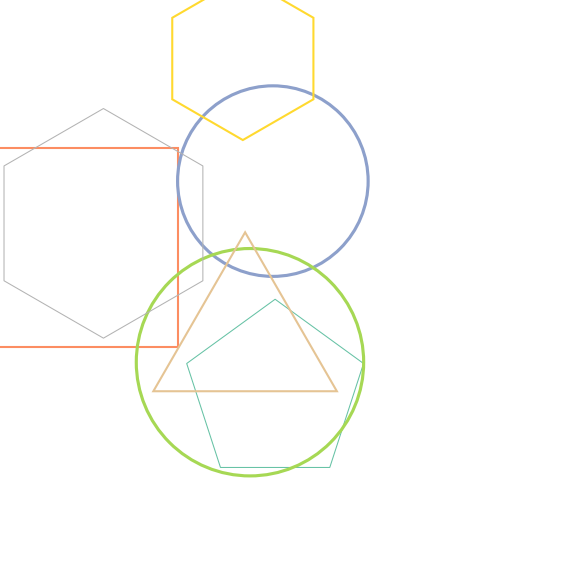[{"shape": "pentagon", "thickness": 0.5, "radius": 0.81, "center": [0.476, 0.32]}, {"shape": "square", "thickness": 1, "radius": 0.86, "center": [0.136, 0.57]}, {"shape": "circle", "thickness": 1.5, "radius": 0.82, "center": [0.472, 0.686]}, {"shape": "circle", "thickness": 1.5, "radius": 0.98, "center": [0.433, 0.372]}, {"shape": "hexagon", "thickness": 1, "radius": 0.71, "center": [0.42, 0.898]}, {"shape": "triangle", "thickness": 1, "radius": 0.92, "center": [0.424, 0.413]}, {"shape": "hexagon", "thickness": 0.5, "radius": 0.99, "center": [0.179, 0.612]}]